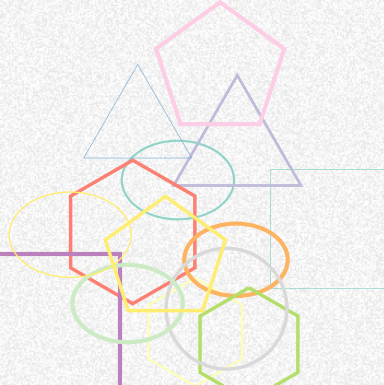[{"shape": "square", "thickness": 0.5, "radius": 0.77, "center": [0.855, 0.406]}, {"shape": "oval", "thickness": 1.5, "radius": 0.73, "center": [0.462, 0.532]}, {"shape": "hexagon", "thickness": 1.5, "radius": 0.7, "center": [0.507, 0.138]}, {"shape": "triangle", "thickness": 2, "radius": 0.95, "center": [0.616, 0.614]}, {"shape": "hexagon", "thickness": 2.5, "radius": 0.93, "center": [0.345, 0.397]}, {"shape": "triangle", "thickness": 0.5, "radius": 0.81, "center": [0.358, 0.67]}, {"shape": "oval", "thickness": 3, "radius": 0.67, "center": [0.613, 0.325]}, {"shape": "hexagon", "thickness": 2.5, "radius": 0.73, "center": [0.647, 0.106]}, {"shape": "pentagon", "thickness": 3, "radius": 0.87, "center": [0.572, 0.819]}, {"shape": "circle", "thickness": 2.5, "radius": 0.78, "center": [0.588, 0.198]}, {"shape": "square", "thickness": 3, "radius": 0.9, "center": [0.13, 0.16]}, {"shape": "oval", "thickness": 3, "radius": 0.72, "center": [0.331, 0.211]}, {"shape": "oval", "thickness": 1, "radius": 0.79, "center": [0.182, 0.39]}, {"shape": "pentagon", "thickness": 2.5, "radius": 0.82, "center": [0.43, 0.326]}]